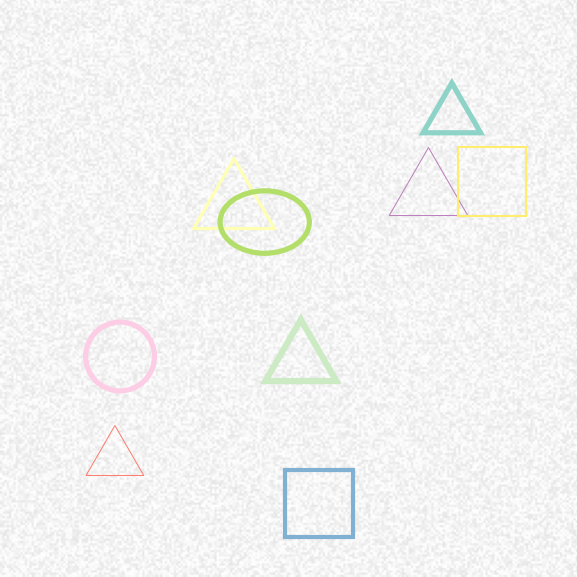[{"shape": "triangle", "thickness": 2.5, "radius": 0.29, "center": [0.782, 0.798]}, {"shape": "triangle", "thickness": 1.5, "radius": 0.4, "center": [0.405, 0.644]}, {"shape": "triangle", "thickness": 0.5, "radius": 0.29, "center": [0.199, 0.205]}, {"shape": "square", "thickness": 2, "radius": 0.29, "center": [0.552, 0.127]}, {"shape": "oval", "thickness": 2.5, "radius": 0.39, "center": [0.458, 0.615]}, {"shape": "circle", "thickness": 2.5, "radius": 0.3, "center": [0.208, 0.382]}, {"shape": "triangle", "thickness": 0.5, "radius": 0.39, "center": [0.742, 0.665]}, {"shape": "triangle", "thickness": 3, "radius": 0.35, "center": [0.521, 0.375]}, {"shape": "square", "thickness": 1, "radius": 0.3, "center": [0.852, 0.685]}]